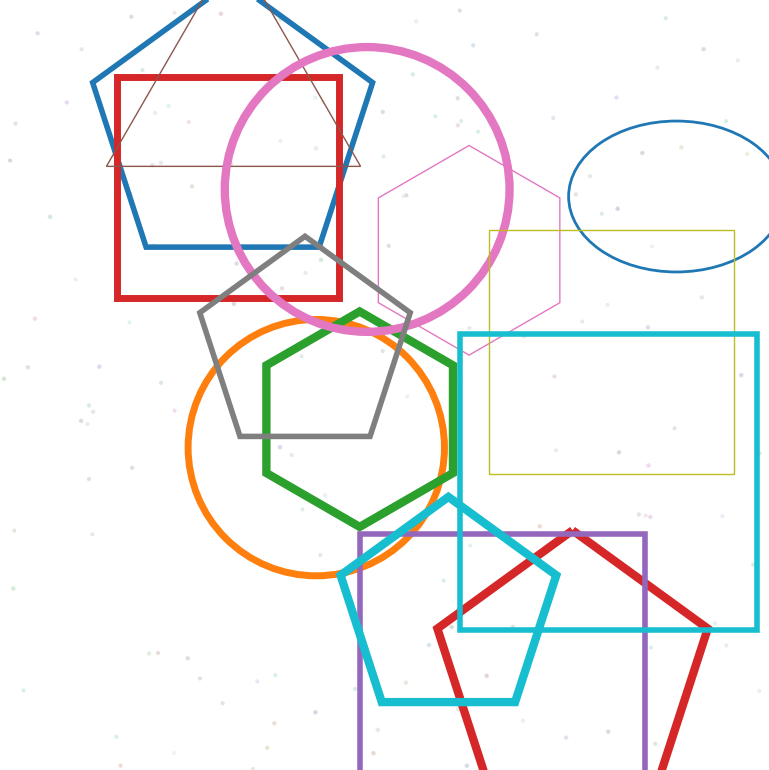[{"shape": "pentagon", "thickness": 2, "radius": 0.96, "center": [0.302, 0.834]}, {"shape": "oval", "thickness": 1, "radius": 0.7, "center": [0.878, 0.745]}, {"shape": "circle", "thickness": 2.5, "radius": 0.83, "center": [0.411, 0.419]}, {"shape": "hexagon", "thickness": 3, "radius": 0.7, "center": [0.467, 0.456]}, {"shape": "pentagon", "thickness": 3, "radius": 0.92, "center": [0.744, 0.127]}, {"shape": "square", "thickness": 2.5, "radius": 0.72, "center": [0.296, 0.757]}, {"shape": "square", "thickness": 2, "radius": 0.92, "center": [0.653, 0.121]}, {"shape": "triangle", "thickness": 0.5, "radius": 0.95, "center": [0.303, 0.879]}, {"shape": "hexagon", "thickness": 0.5, "radius": 0.68, "center": [0.609, 0.675]}, {"shape": "circle", "thickness": 3, "radius": 0.92, "center": [0.477, 0.754]}, {"shape": "pentagon", "thickness": 2, "radius": 0.72, "center": [0.396, 0.549]}, {"shape": "square", "thickness": 0.5, "radius": 0.79, "center": [0.794, 0.543]}, {"shape": "square", "thickness": 2, "radius": 0.96, "center": [0.79, 0.374]}, {"shape": "pentagon", "thickness": 3, "radius": 0.74, "center": [0.582, 0.207]}]